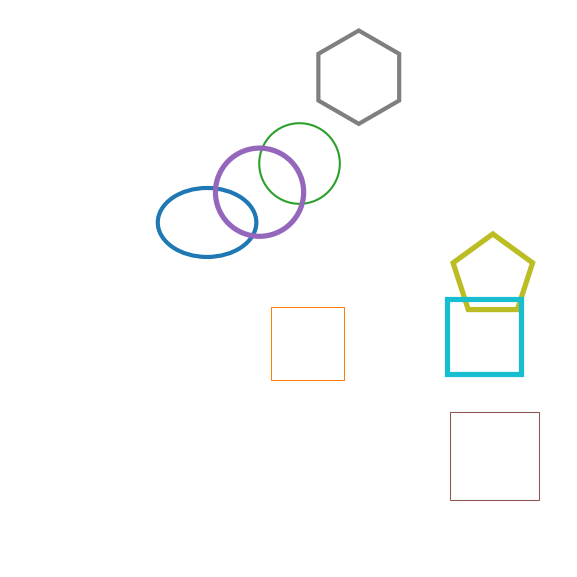[{"shape": "oval", "thickness": 2, "radius": 0.43, "center": [0.359, 0.614]}, {"shape": "square", "thickness": 0.5, "radius": 0.32, "center": [0.533, 0.404]}, {"shape": "circle", "thickness": 1, "radius": 0.35, "center": [0.519, 0.716]}, {"shape": "circle", "thickness": 2.5, "radius": 0.38, "center": [0.449, 0.666]}, {"shape": "square", "thickness": 0.5, "radius": 0.38, "center": [0.856, 0.21]}, {"shape": "hexagon", "thickness": 2, "radius": 0.4, "center": [0.621, 0.865]}, {"shape": "pentagon", "thickness": 2.5, "radius": 0.36, "center": [0.853, 0.522]}, {"shape": "square", "thickness": 2.5, "radius": 0.32, "center": [0.839, 0.416]}]